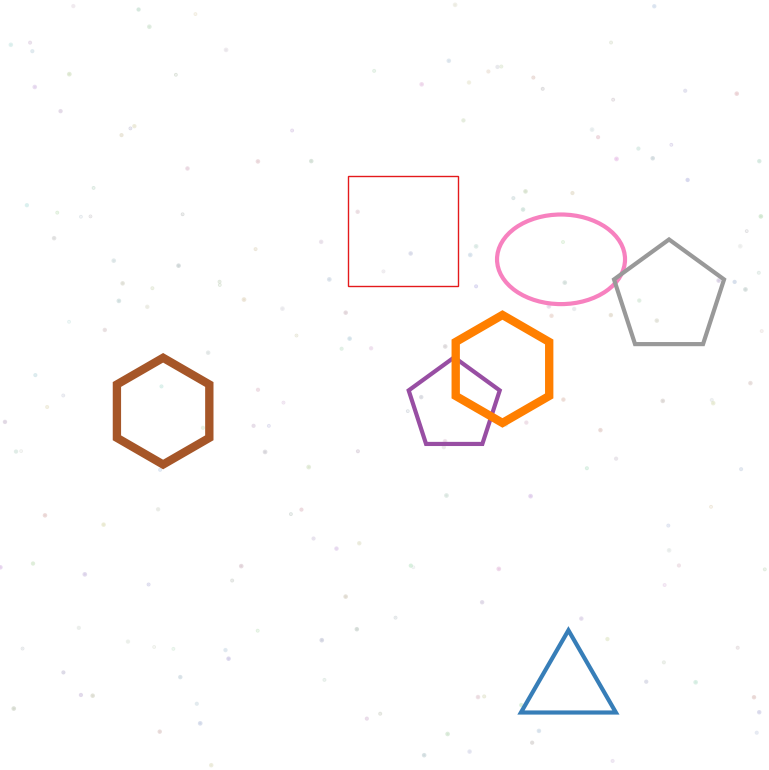[{"shape": "square", "thickness": 0.5, "radius": 0.36, "center": [0.524, 0.7]}, {"shape": "triangle", "thickness": 1.5, "radius": 0.36, "center": [0.738, 0.11]}, {"shape": "pentagon", "thickness": 1.5, "radius": 0.31, "center": [0.59, 0.474]}, {"shape": "hexagon", "thickness": 3, "radius": 0.35, "center": [0.653, 0.521]}, {"shape": "hexagon", "thickness": 3, "radius": 0.35, "center": [0.212, 0.466]}, {"shape": "oval", "thickness": 1.5, "radius": 0.42, "center": [0.729, 0.663]}, {"shape": "pentagon", "thickness": 1.5, "radius": 0.38, "center": [0.869, 0.614]}]